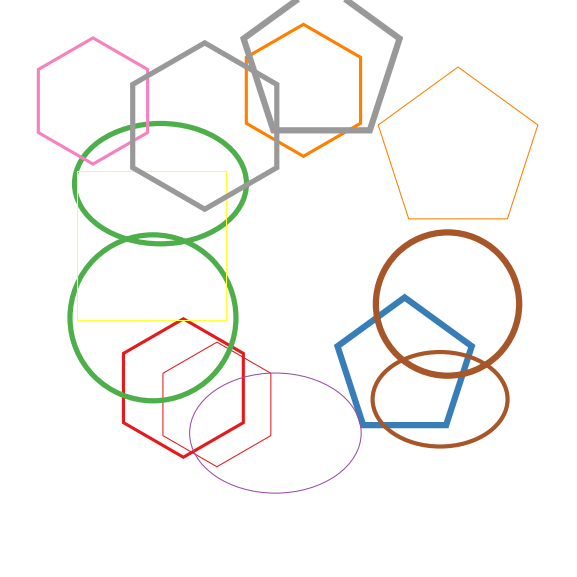[{"shape": "hexagon", "thickness": 0.5, "radius": 0.54, "center": [0.376, 0.299]}, {"shape": "hexagon", "thickness": 1.5, "radius": 0.6, "center": [0.318, 0.327]}, {"shape": "pentagon", "thickness": 3, "radius": 0.61, "center": [0.701, 0.362]}, {"shape": "circle", "thickness": 2.5, "radius": 0.72, "center": [0.265, 0.449]}, {"shape": "oval", "thickness": 2.5, "radius": 0.74, "center": [0.278, 0.681]}, {"shape": "oval", "thickness": 0.5, "radius": 0.74, "center": [0.477, 0.249]}, {"shape": "pentagon", "thickness": 0.5, "radius": 0.73, "center": [0.793, 0.738]}, {"shape": "hexagon", "thickness": 1.5, "radius": 0.57, "center": [0.525, 0.843]}, {"shape": "square", "thickness": 0.5, "radius": 0.64, "center": [0.262, 0.574]}, {"shape": "oval", "thickness": 2, "radius": 0.58, "center": [0.762, 0.308]}, {"shape": "circle", "thickness": 3, "radius": 0.62, "center": [0.775, 0.473]}, {"shape": "hexagon", "thickness": 1.5, "radius": 0.55, "center": [0.161, 0.824]}, {"shape": "hexagon", "thickness": 2.5, "radius": 0.72, "center": [0.355, 0.781]}, {"shape": "pentagon", "thickness": 3, "radius": 0.71, "center": [0.557, 0.888]}]